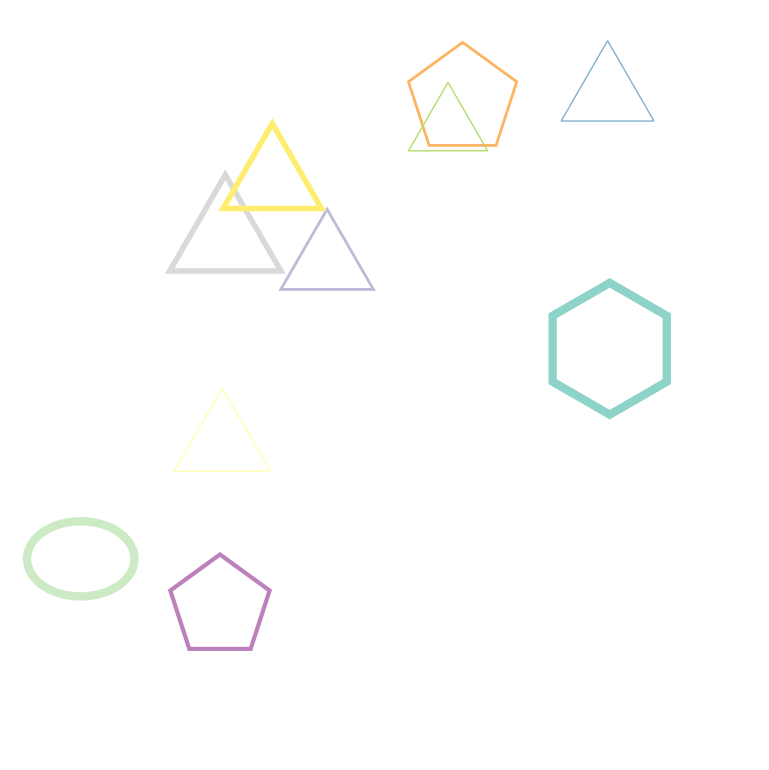[{"shape": "hexagon", "thickness": 3, "radius": 0.43, "center": [0.792, 0.547]}, {"shape": "triangle", "thickness": 0.5, "radius": 0.36, "center": [0.289, 0.424]}, {"shape": "triangle", "thickness": 1, "radius": 0.35, "center": [0.425, 0.659]}, {"shape": "triangle", "thickness": 0.5, "radius": 0.35, "center": [0.789, 0.878]}, {"shape": "pentagon", "thickness": 1, "radius": 0.37, "center": [0.601, 0.871]}, {"shape": "triangle", "thickness": 0.5, "radius": 0.3, "center": [0.582, 0.834]}, {"shape": "triangle", "thickness": 2, "radius": 0.42, "center": [0.293, 0.69]}, {"shape": "pentagon", "thickness": 1.5, "radius": 0.34, "center": [0.286, 0.212]}, {"shape": "oval", "thickness": 3, "radius": 0.35, "center": [0.105, 0.274]}, {"shape": "triangle", "thickness": 2, "radius": 0.37, "center": [0.354, 0.766]}]